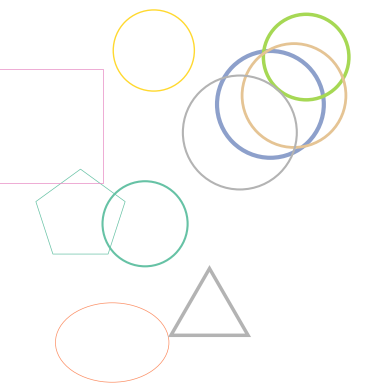[{"shape": "circle", "thickness": 1.5, "radius": 0.55, "center": [0.377, 0.419]}, {"shape": "pentagon", "thickness": 0.5, "radius": 0.61, "center": [0.209, 0.439]}, {"shape": "oval", "thickness": 0.5, "radius": 0.74, "center": [0.291, 0.11]}, {"shape": "circle", "thickness": 3, "radius": 0.69, "center": [0.702, 0.729]}, {"shape": "square", "thickness": 0.5, "radius": 0.74, "center": [0.119, 0.672]}, {"shape": "circle", "thickness": 2.5, "radius": 0.56, "center": [0.795, 0.852]}, {"shape": "circle", "thickness": 1, "radius": 0.53, "center": [0.399, 0.869]}, {"shape": "circle", "thickness": 2, "radius": 0.67, "center": [0.764, 0.752]}, {"shape": "circle", "thickness": 1.5, "radius": 0.74, "center": [0.623, 0.656]}, {"shape": "triangle", "thickness": 2.5, "radius": 0.58, "center": [0.544, 0.187]}]